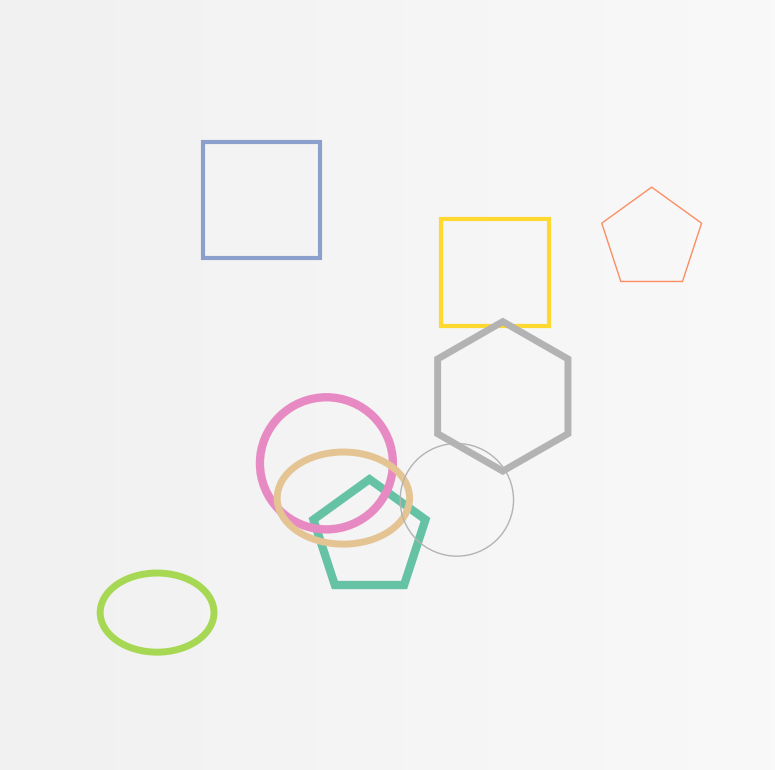[{"shape": "pentagon", "thickness": 3, "radius": 0.38, "center": [0.477, 0.302]}, {"shape": "pentagon", "thickness": 0.5, "radius": 0.34, "center": [0.841, 0.689]}, {"shape": "square", "thickness": 1.5, "radius": 0.38, "center": [0.338, 0.74]}, {"shape": "circle", "thickness": 3, "radius": 0.43, "center": [0.421, 0.398]}, {"shape": "oval", "thickness": 2.5, "radius": 0.37, "center": [0.203, 0.204]}, {"shape": "square", "thickness": 1.5, "radius": 0.35, "center": [0.639, 0.646]}, {"shape": "oval", "thickness": 2.5, "radius": 0.43, "center": [0.443, 0.353]}, {"shape": "circle", "thickness": 0.5, "radius": 0.37, "center": [0.589, 0.351]}, {"shape": "hexagon", "thickness": 2.5, "radius": 0.49, "center": [0.649, 0.485]}]